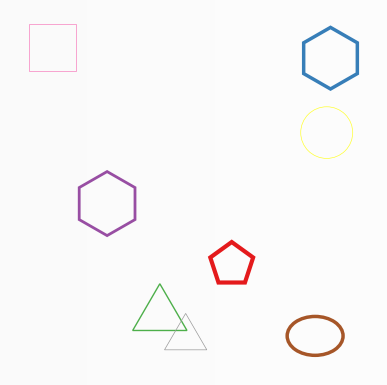[{"shape": "pentagon", "thickness": 3, "radius": 0.29, "center": [0.598, 0.313]}, {"shape": "hexagon", "thickness": 2.5, "radius": 0.4, "center": [0.853, 0.849]}, {"shape": "triangle", "thickness": 1, "radius": 0.4, "center": [0.412, 0.182]}, {"shape": "hexagon", "thickness": 2, "radius": 0.42, "center": [0.276, 0.471]}, {"shape": "circle", "thickness": 0.5, "radius": 0.34, "center": [0.843, 0.656]}, {"shape": "oval", "thickness": 2.5, "radius": 0.36, "center": [0.813, 0.128]}, {"shape": "square", "thickness": 0.5, "radius": 0.31, "center": [0.135, 0.877]}, {"shape": "triangle", "thickness": 0.5, "radius": 0.32, "center": [0.479, 0.123]}]